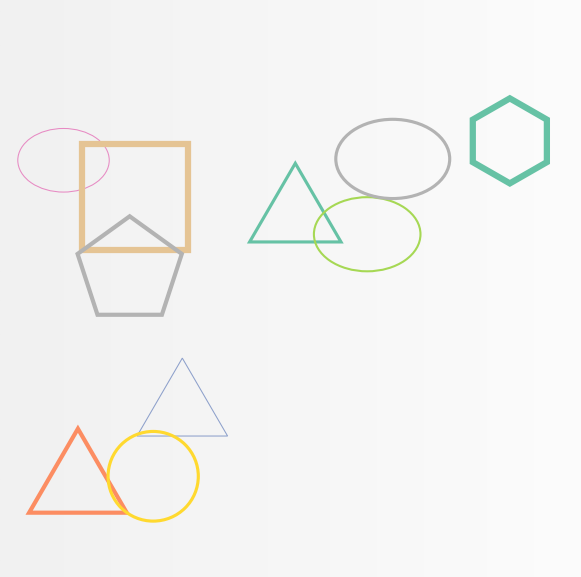[{"shape": "hexagon", "thickness": 3, "radius": 0.37, "center": [0.877, 0.755]}, {"shape": "triangle", "thickness": 1.5, "radius": 0.45, "center": [0.508, 0.626]}, {"shape": "triangle", "thickness": 2, "radius": 0.48, "center": [0.134, 0.16]}, {"shape": "triangle", "thickness": 0.5, "radius": 0.45, "center": [0.314, 0.289]}, {"shape": "oval", "thickness": 0.5, "radius": 0.39, "center": [0.109, 0.722]}, {"shape": "oval", "thickness": 1, "radius": 0.46, "center": [0.632, 0.594]}, {"shape": "circle", "thickness": 1.5, "radius": 0.39, "center": [0.264, 0.174]}, {"shape": "square", "thickness": 3, "radius": 0.46, "center": [0.232, 0.658]}, {"shape": "oval", "thickness": 1.5, "radius": 0.49, "center": [0.676, 0.724]}, {"shape": "pentagon", "thickness": 2, "radius": 0.47, "center": [0.223, 0.53]}]